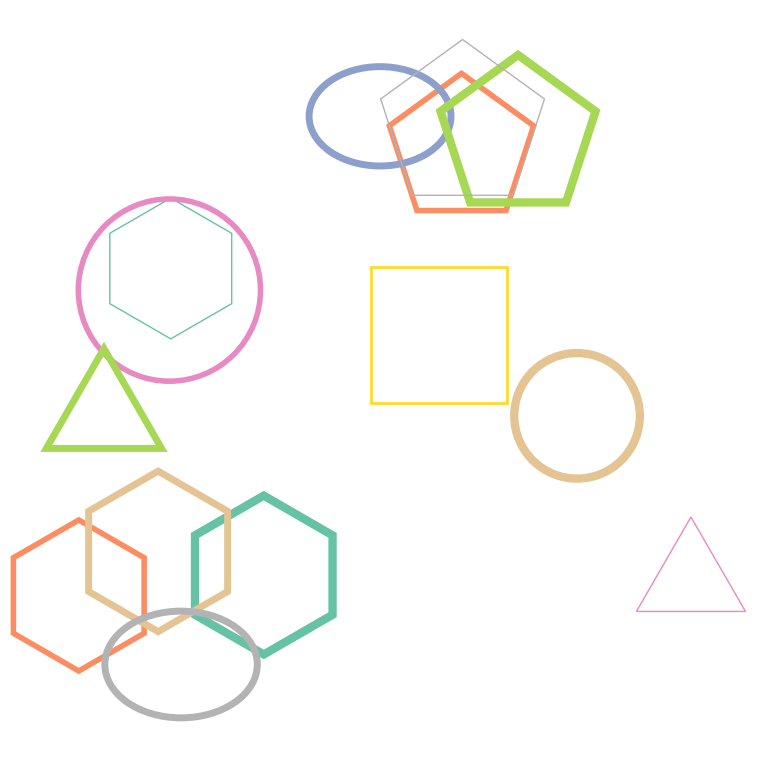[{"shape": "hexagon", "thickness": 0.5, "radius": 0.46, "center": [0.222, 0.651]}, {"shape": "hexagon", "thickness": 3, "radius": 0.52, "center": [0.343, 0.253]}, {"shape": "hexagon", "thickness": 2, "radius": 0.49, "center": [0.102, 0.227]}, {"shape": "pentagon", "thickness": 2, "radius": 0.49, "center": [0.599, 0.806]}, {"shape": "oval", "thickness": 2.5, "radius": 0.46, "center": [0.494, 0.849]}, {"shape": "triangle", "thickness": 0.5, "radius": 0.41, "center": [0.897, 0.247]}, {"shape": "circle", "thickness": 2, "radius": 0.59, "center": [0.22, 0.623]}, {"shape": "triangle", "thickness": 2.5, "radius": 0.43, "center": [0.135, 0.461]}, {"shape": "pentagon", "thickness": 3, "radius": 0.53, "center": [0.673, 0.823]}, {"shape": "square", "thickness": 1, "radius": 0.44, "center": [0.57, 0.565]}, {"shape": "hexagon", "thickness": 2.5, "radius": 0.52, "center": [0.205, 0.284]}, {"shape": "circle", "thickness": 3, "radius": 0.41, "center": [0.749, 0.46]}, {"shape": "pentagon", "thickness": 0.5, "radius": 0.56, "center": [0.601, 0.837]}, {"shape": "oval", "thickness": 2.5, "radius": 0.5, "center": [0.235, 0.137]}]